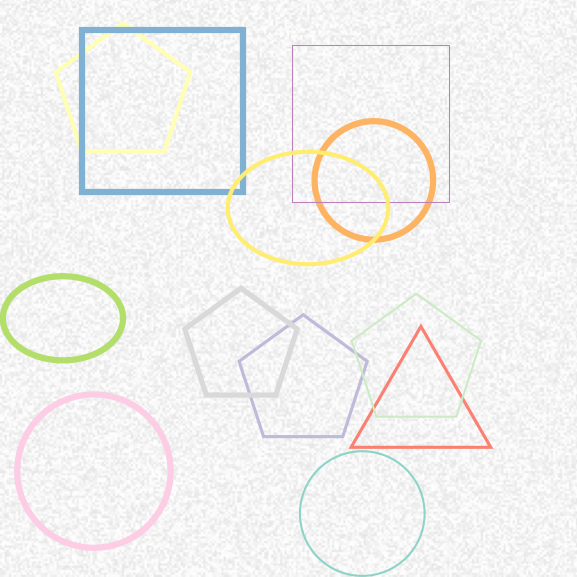[{"shape": "circle", "thickness": 1, "radius": 0.54, "center": [0.627, 0.11]}, {"shape": "pentagon", "thickness": 2, "radius": 0.61, "center": [0.213, 0.836]}, {"shape": "pentagon", "thickness": 1.5, "radius": 0.58, "center": [0.525, 0.337]}, {"shape": "triangle", "thickness": 1.5, "radius": 0.7, "center": [0.729, 0.294]}, {"shape": "square", "thickness": 3, "radius": 0.7, "center": [0.282, 0.807]}, {"shape": "circle", "thickness": 3, "radius": 0.51, "center": [0.647, 0.687]}, {"shape": "oval", "thickness": 3, "radius": 0.52, "center": [0.109, 0.448]}, {"shape": "circle", "thickness": 3, "radius": 0.66, "center": [0.163, 0.183]}, {"shape": "pentagon", "thickness": 2.5, "radius": 0.51, "center": [0.417, 0.398]}, {"shape": "square", "thickness": 0.5, "radius": 0.68, "center": [0.641, 0.786]}, {"shape": "pentagon", "thickness": 1, "radius": 0.59, "center": [0.721, 0.373]}, {"shape": "oval", "thickness": 2, "radius": 0.69, "center": [0.533, 0.639]}]